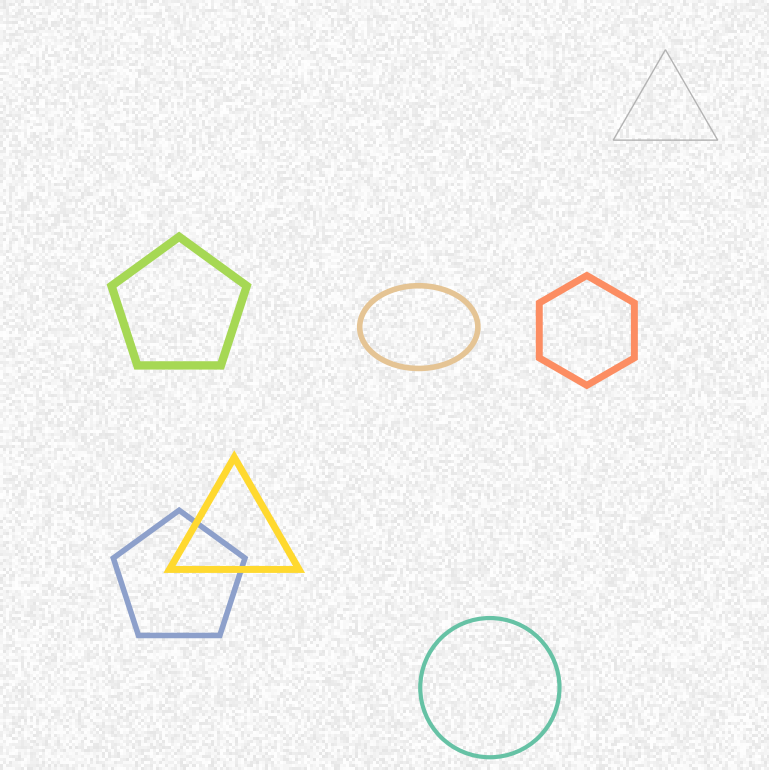[{"shape": "circle", "thickness": 1.5, "radius": 0.45, "center": [0.636, 0.107]}, {"shape": "hexagon", "thickness": 2.5, "radius": 0.36, "center": [0.762, 0.571]}, {"shape": "pentagon", "thickness": 2, "radius": 0.45, "center": [0.233, 0.247]}, {"shape": "pentagon", "thickness": 3, "radius": 0.46, "center": [0.233, 0.6]}, {"shape": "triangle", "thickness": 2.5, "radius": 0.49, "center": [0.304, 0.309]}, {"shape": "oval", "thickness": 2, "radius": 0.38, "center": [0.544, 0.575]}, {"shape": "triangle", "thickness": 0.5, "radius": 0.39, "center": [0.864, 0.857]}]